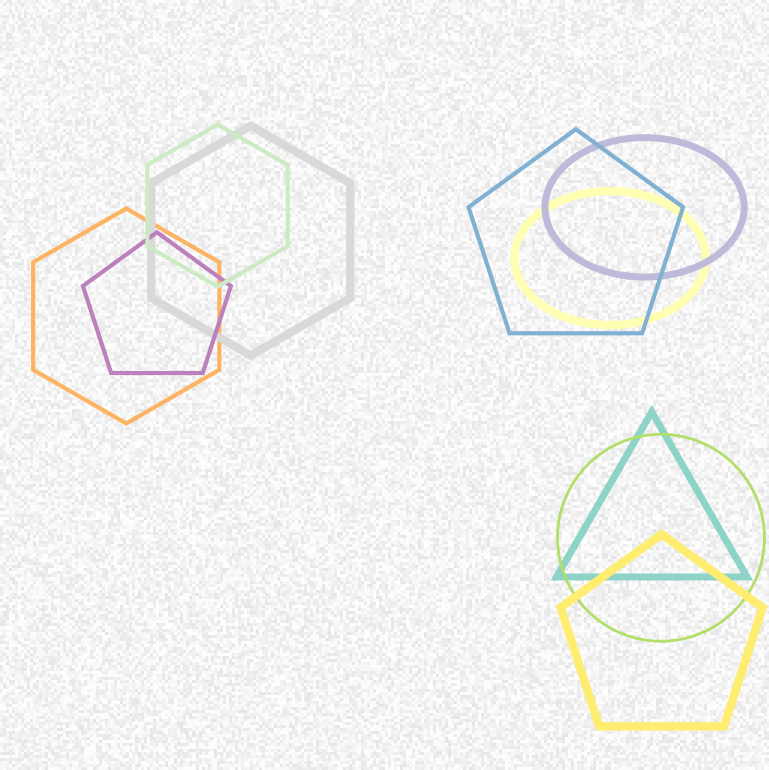[{"shape": "triangle", "thickness": 2.5, "radius": 0.71, "center": [0.846, 0.322]}, {"shape": "oval", "thickness": 3, "radius": 0.62, "center": [0.792, 0.665]}, {"shape": "oval", "thickness": 2.5, "radius": 0.65, "center": [0.837, 0.731]}, {"shape": "pentagon", "thickness": 1.5, "radius": 0.73, "center": [0.748, 0.686]}, {"shape": "hexagon", "thickness": 1.5, "radius": 0.7, "center": [0.164, 0.59]}, {"shape": "circle", "thickness": 1, "radius": 0.67, "center": [0.858, 0.302]}, {"shape": "hexagon", "thickness": 3, "radius": 0.75, "center": [0.326, 0.688]}, {"shape": "pentagon", "thickness": 1.5, "radius": 0.51, "center": [0.204, 0.597]}, {"shape": "hexagon", "thickness": 1.5, "radius": 0.53, "center": [0.283, 0.733]}, {"shape": "pentagon", "thickness": 3, "radius": 0.69, "center": [0.859, 0.168]}]